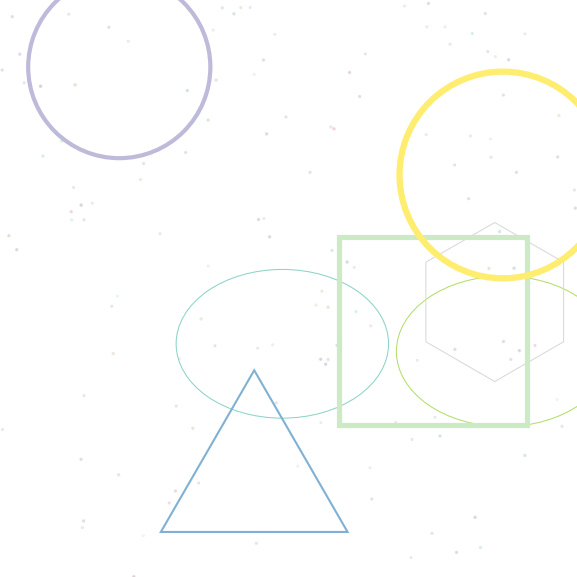[{"shape": "oval", "thickness": 0.5, "radius": 0.92, "center": [0.489, 0.404]}, {"shape": "circle", "thickness": 2, "radius": 0.79, "center": [0.207, 0.883]}, {"shape": "triangle", "thickness": 1, "radius": 0.93, "center": [0.44, 0.171]}, {"shape": "oval", "thickness": 0.5, "radius": 0.93, "center": [0.872, 0.391]}, {"shape": "hexagon", "thickness": 0.5, "radius": 0.69, "center": [0.857, 0.476]}, {"shape": "square", "thickness": 2.5, "radius": 0.81, "center": [0.75, 0.427]}, {"shape": "circle", "thickness": 3, "radius": 0.89, "center": [0.871, 0.696]}]